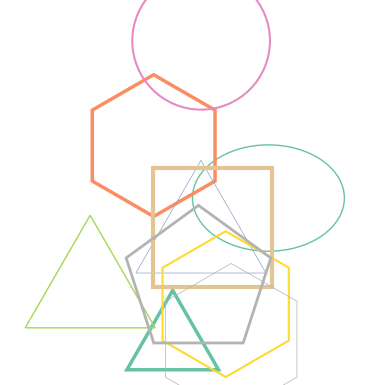[{"shape": "triangle", "thickness": 2.5, "radius": 0.69, "center": [0.449, 0.108]}, {"shape": "oval", "thickness": 1, "radius": 0.99, "center": [0.697, 0.486]}, {"shape": "hexagon", "thickness": 2.5, "radius": 0.92, "center": [0.399, 0.622]}, {"shape": "triangle", "thickness": 0.5, "radius": 0.98, "center": [0.522, 0.388]}, {"shape": "circle", "thickness": 1.5, "radius": 0.89, "center": [0.522, 0.894]}, {"shape": "triangle", "thickness": 1, "radius": 0.97, "center": [0.234, 0.246]}, {"shape": "hexagon", "thickness": 1.5, "radius": 0.95, "center": [0.586, 0.21]}, {"shape": "square", "thickness": 3, "radius": 0.77, "center": [0.553, 0.409]}, {"shape": "hexagon", "thickness": 0.5, "radius": 0.99, "center": [0.601, 0.119]}, {"shape": "pentagon", "thickness": 2, "radius": 0.99, "center": [0.516, 0.269]}]